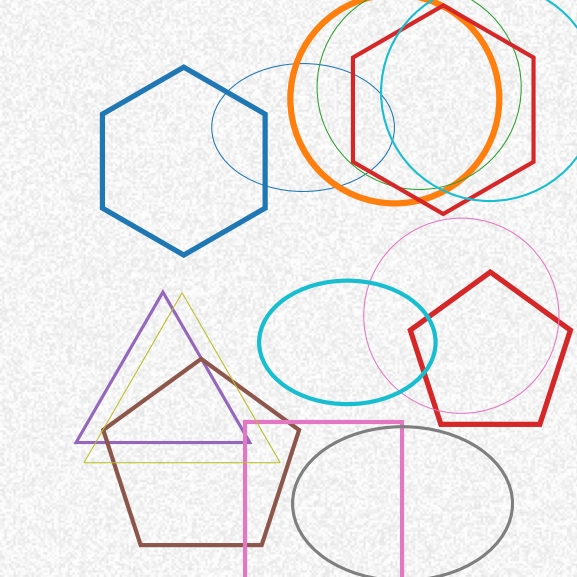[{"shape": "hexagon", "thickness": 2.5, "radius": 0.81, "center": [0.318, 0.72]}, {"shape": "oval", "thickness": 0.5, "radius": 0.79, "center": [0.525, 0.778]}, {"shape": "circle", "thickness": 3, "radius": 0.9, "center": [0.684, 0.828]}, {"shape": "circle", "thickness": 0.5, "radius": 0.88, "center": [0.726, 0.848]}, {"shape": "pentagon", "thickness": 2.5, "radius": 0.73, "center": [0.849, 0.382]}, {"shape": "hexagon", "thickness": 2, "radius": 0.9, "center": [0.768, 0.809]}, {"shape": "triangle", "thickness": 1.5, "radius": 0.87, "center": [0.282, 0.32]}, {"shape": "pentagon", "thickness": 2, "radius": 0.89, "center": [0.348, 0.199]}, {"shape": "circle", "thickness": 0.5, "radius": 0.85, "center": [0.799, 0.452]}, {"shape": "square", "thickness": 2, "radius": 0.68, "center": [0.56, 0.133]}, {"shape": "oval", "thickness": 1.5, "radius": 0.95, "center": [0.697, 0.127]}, {"shape": "triangle", "thickness": 0.5, "radius": 0.98, "center": [0.315, 0.296]}, {"shape": "oval", "thickness": 2, "radius": 0.76, "center": [0.601, 0.406]}, {"shape": "circle", "thickness": 1, "radius": 0.94, "center": [0.848, 0.839]}]